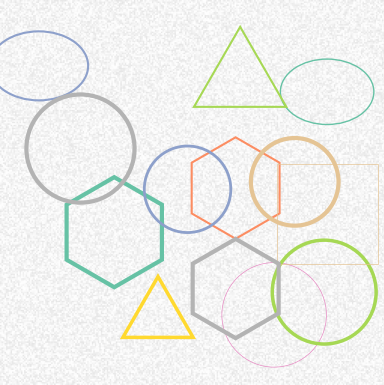[{"shape": "oval", "thickness": 1, "radius": 0.61, "center": [0.85, 0.762]}, {"shape": "hexagon", "thickness": 3, "radius": 0.71, "center": [0.297, 0.397]}, {"shape": "hexagon", "thickness": 1.5, "radius": 0.66, "center": [0.612, 0.512]}, {"shape": "circle", "thickness": 2, "radius": 0.56, "center": [0.487, 0.508]}, {"shape": "oval", "thickness": 1.5, "radius": 0.64, "center": [0.101, 0.829]}, {"shape": "circle", "thickness": 0.5, "radius": 0.68, "center": [0.712, 0.182]}, {"shape": "circle", "thickness": 2.5, "radius": 0.67, "center": [0.842, 0.241]}, {"shape": "triangle", "thickness": 1.5, "radius": 0.69, "center": [0.624, 0.792]}, {"shape": "triangle", "thickness": 2.5, "radius": 0.53, "center": [0.41, 0.176]}, {"shape": "square", "thickness": 0.5, "radius": 0.65, "center": [0.851, 0.444]}, {"shape": "circle", "thickness": 3, "radius": 0.57, "center": [0.765, 0.528]}, {"shape": "hexagon", "thickness": 3, "radius": 0.64, "center": [0.612, 0.251]}, {"shape": "circle", "thickness": 3, "radius": 0.7, "center": [0.209, 0.614]}]